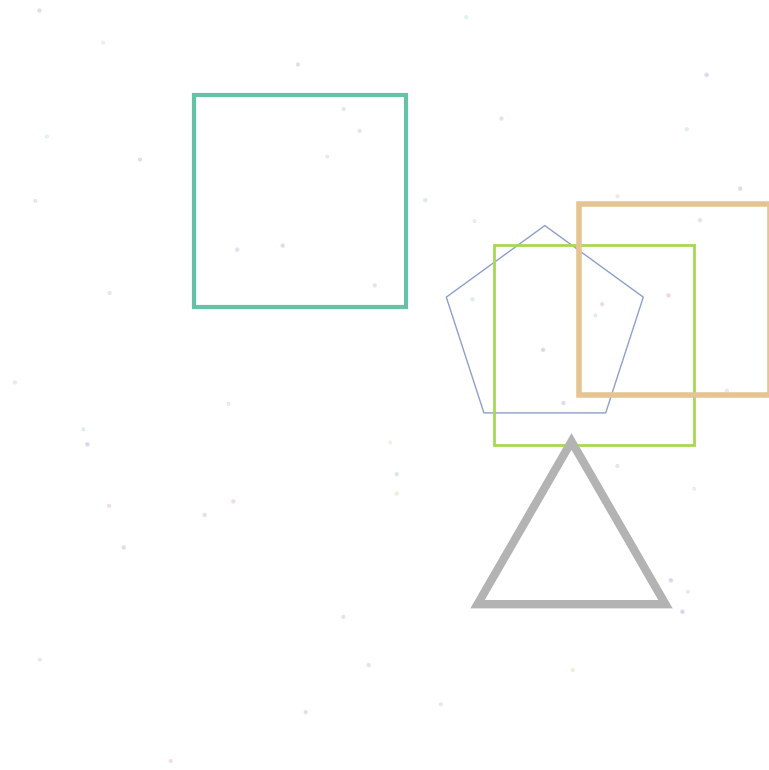[{"shape": "square", "thickness": 1.5, "radius": 0.69, "center": [0.39, 0.739]}, {"shape": "pentagon", "thickness": 0.5, "radius": 0.67, "center": [0.708, 0.573]}, {"shape": "square", "thickness": 1, "radius": 0.65, "center": [0.771, 0.552]}, {"shape": "square", "thickness": 2, "radius": 0.62, "center": [0.876, 0.611]}, {"shape": "triangle", "thickness": 3, "radius": 0.7, "center": [0.742, 0.286]}]